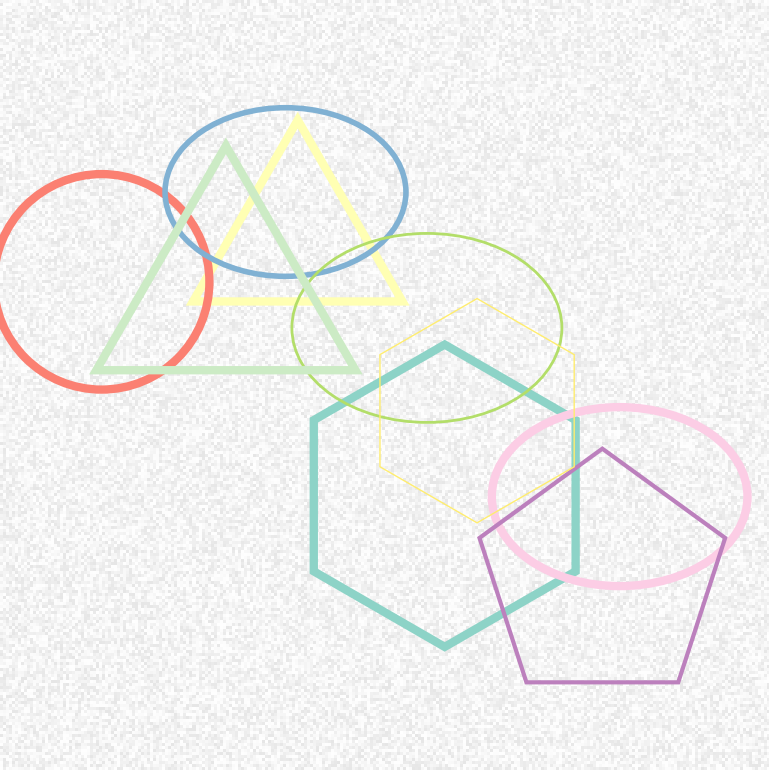[{"shape": "hexagon", "thickness": 3, "radius": 0.98, "center": [0.578, 0.356]}, {"shape": "triangle", "thickness": 3, "radius": 0.79, "center": [0.387, 0.687]}, {"shape": "circle", "thickness": 3, "radius": 0.7, "center": [0.132, 0.634]}, {"shape": "oval", "thickness": 2, "radius": 0.78, "center": [0.371, 0.751]}, {"shape": "oval", "thickness": 1, "radius": 0.88, "center": [0.554, 0.574]}, {"shape": "oval", "thickness": 3, "radius": 0.83, "center": [0.805, 0.355]}, {"shape": "pentagon", "thickness": 1.5, "radius": 0.84, "center": [0.782, 0.25]}, {"shape": "triangle", "thickness": 3, "radius": 0.97, "center": [0.293, 0.616]}, {"shape": "hexagon", "thickness": 0.5, "radius": 0.73, "center": [0.62, 0.467]}]